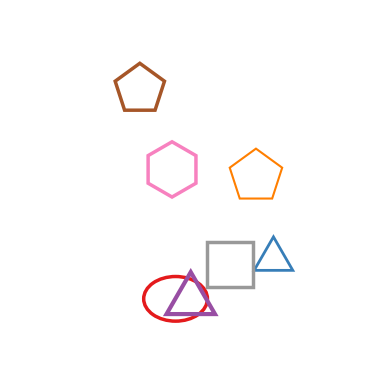[{"shape": "oval", "thickness": 2.5, "radius": 0.41, "center": [0.456, 0.224]}, {"shape": "triangle", "thickness": 2, "radius": 0.29, "center": [0.71, 0.327]}, {"shape": "triangle", "thickness": 3, "radius": 0.36, "center": [0.495, 0.221]}, {"shape": "pentagon", "thickness": 1.5, "radius": 0.36, "center": [0.665, 0.542]}, {"shape": "pentagon", "thickness": 2.5, "radius": 0.34, "center": [0.363, 0.768]}, {"shape": "hexagon", "thickness": 2.5, "radius": 0.36, "center": [0.447, 0.56]}, {"shape": "square", "thickness": 2.5, "radius": 0.29, "center": [0.597, 0.313]}]